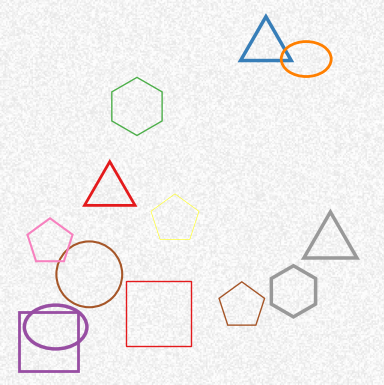[{"shape": "triangle", "thickness": 2, "radius": 0.38, "center": [0.285, 0.504]}, {"shape": "square", "thickness": 1, "radius": 0.42, "center": [0.413, 0.187]}, {"shape": "triangle", "thickness": 2.5, "radius": 0.38, "center": [0.691, 0.881]}, {"shape": "hexagon", "thickness": 1, "radius": 0.38, "center": [0.356, 0.724]}, {"shape": "square", "thickness": 2, "radius": 0.38, "center": [0.126, 0.113]}, {"shape": "oval", "thickness": 2.5, "radius": 0.41, "center": [0.145, 0.151]}, {"shape": "oval", "thickness": 2, "radius": 0.32, "center": [0.795, 0.847]}, {"shape": "pentagon", "thickness": 0.5, "radius": 0.33, "center": [0.454, 0.431]}, {"shape": "circle", "thickness": 1.5, "radius": 0.43, "center": [0.232, 0.287]}, {"shape": "pentagon", "thickness": 1, "radius": 0.31, "center": [0.628, 0.206]}, {"shape": "pentagon", "thickness": 1.5, "radius": 0.31, "center": [0.13, 0.371]}, {"shape": "hexagon", "thickness": 2.5, "radius": 0.33, "center": [0.762, 0.243]}, {"shape": "triangle", "thickness": 2.5, "radius": 0.4, "center": [0.858, 0.37]}]